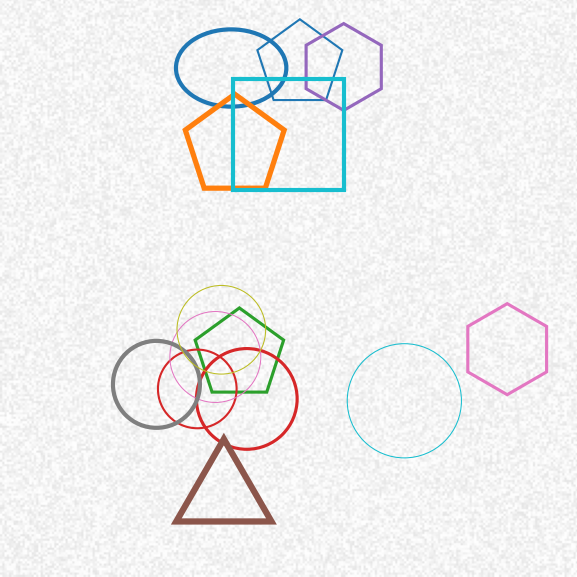[{"shape": "oval", "thickness": 2, "radius": 0.48, "center": [0.4, 0.881]}, {"shape": "pentagon", "thickness": 1, "radius": 0.39, "center": [0.519, 0.888]}, {"shape": "pentagon", "thickness": 2.5, "radius": 0.45, "center": [0.406, 0.746]}, {"shape": "pentagon", "thickness": 1.5, "radius": 0.4, "center": [0.415, 0.385]}, {"shape": "circle", "thickness": 1.5, "radius": 0.44, "center": [0.427, 0.308]}, {"shape": "circle", "thickness": 1, "radius": 0.34, "center": [0.342, 0.326]}, {"shape": "hexagon", "thickness": 1.5, "radius": 0.38, "center": [0.595, 0.883]}, {"shape": "triangle", "thickness": 3, "radius": 0.48, "center": [0.388, 0.144]}, {"shape": "circle", "thickness": 0.5, "radius": 0.39, "center": [0.373, 0.381]}, {"shape": "hexagon", "thickness": 1.5, "radius": 0.39, "center": [0.878, 0.395]}, {"shape": "circle", "thickness": 2, "radius": 0.38, "center": [0.271, 0.334]}, {"shape": "circle", "thickness": 0.5, "radius": 0.38, "center": [0.383, 0.428]}, {"shape": "square", "thickness": 2, "radius": 0.48, "center": [0.499, 0.766]}, {"shape": "circle", "thickness": 0.5, "radius": 0.49, "center": [0.7, 0.305]}]